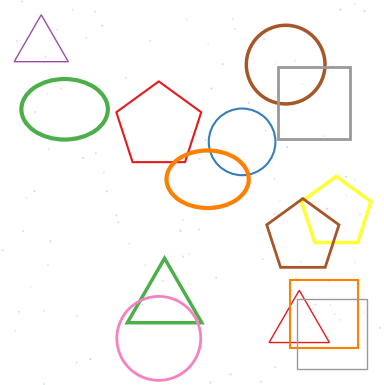[{"shape": "triangle", "thickness": 1, "radius": 0.45, "center": [0.777, 0.156]}, {"shape": "pentagon", "thickness": 1.5, "radius": 0.58, "center": [0.412, 0.673]}, {"shape": "circle", "thickness": 1.5, "radius": 0.43, "center": [0.629, 0.632]}, {"shape": "oval", "thickness": 3, "radius": 0.56, "center": [0.168, 0.716]}, {"shape": "triangle", "thickness": 2.5, "radius": 0.56, "center": [0.427, 0.218]}, {"shape": "triangle", "thickness": 1, "radius": 0.41, "center": [0.107, 0.88]}, {"shape": "square", "thickness": 1.5, "radius": 0.45, "center": [0.841, 0.185]}, {"shape": "oval", "thickness": 3, "radius": 0.53, "center": [0.539, 0.534]}, {"shape": "pentagon", "thickness": 2.5, "radius": 0.47, "center": [0.873, 0.447]}, {"shape": "pentagon", "thickness": 2, "radius": 0.49, "center": [0.787, 0.386]}, {"shape": "circle", "thickness": 2.5, "radius": 0.51, "center": [0.742, 0.832]}, {"shape": "circle", "thickness": 2, "radius": 0.54, "center": [0.412, 0.121]}, {"shape": "square", "thickness": 1, "radius": 0.45, "center": [0.863, 0.133]}, {"shape": "square", "thickness": 2, "radius": 0.47, "center": [0.817, 0.733]}]